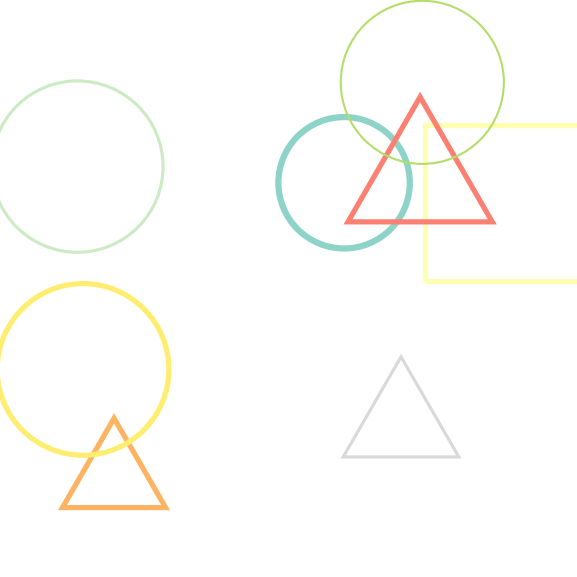[{"shape": "circle", "thickness": 3, "radius": 0.57, "center": [0.596, 0.683]}, {"shape": "square", "thickness": 2.5, "radius": 0.67, "center": [0.871, 0.648]}, {"shape": "triangle", "thickness": 2.5, "radius": 0.72, "center": [0.727, 0.687]}, {"shape": "triangle", "thickness": 2.5, "radius": 0.52, "center": [0.198, 0.172]}, {"shape": "circle", "thickness": 1, "radius": 0.71, "center": [0.731, 0.857]}, {"shape": "triangle", "thickness": 1.5, "radius": 0.58, "center": [0.694, 0.266]}, {"shape": "circle", "thickness": 1.5, "radius": 0.74, "center": [0.134, 0.711]}, {"shape": "circle", "thickness": 2.5, "radius": 0.74, "center": [0.144, 0.359]}]